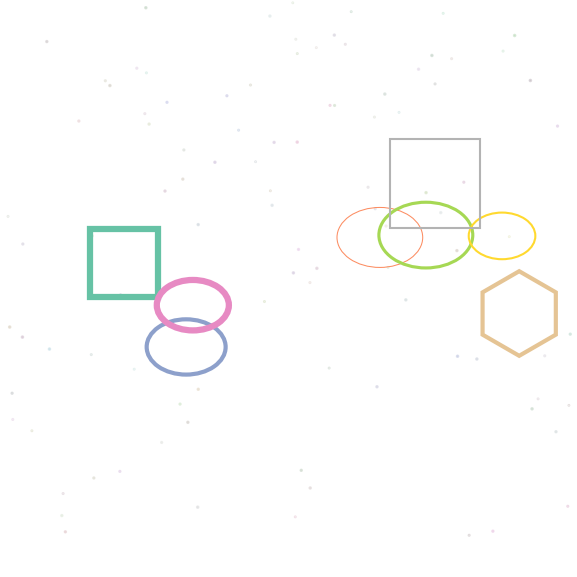[{"shape": "square", "thickness": 3, "radius": 0.29, "center": [0.214, 0.544]}, {"shape": "oval", "thickness": 0.5, "radius": 0.37, "center": [0.658, 0.588]}, {"shape": "oval", "thickness": 2, "radius": 0.34, "center": [0.322, 0.398]}, {"shape": "oval", "thickness": 3, "radius": 0.31, "center": [0.334, 0.471]}, {"shape": "oval", "thickness": 1.5, "radius": 0.41, "center": [0.737, 0.592]}, {"shape": "oval", "thickness": 1, "radius": 0.29, "center": [0.869, 0.591]}, {"shape": "hexagon", "thickness": 2, "radius": 0.37, "center": [0.899, 0.456]}, {"shape": "square", "thickness": 1, "radius": 0.39, "center": [0.753, 0.682]}]